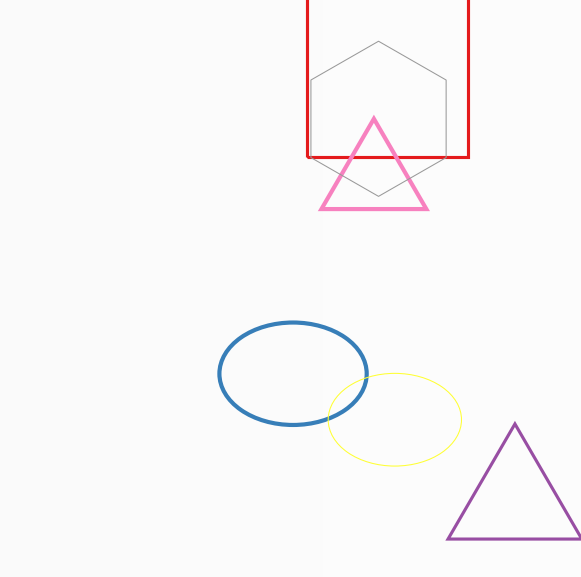[{"shape": "square", "thickness": 1.5, "radius": 0.69, "center": [0.666, 0.865]}, {"shape": "oval", "thickness": 2, "radius": 0.63, "center": [0.504, 0.352]}, {"shape": "triangle", "thickness": 1.5, "radius": 0.66, "center": [0.886, 0.132]}, {"shape": "oval", "thickness": 0.5, "radius": 0.57, "center": [0.679, 0.272]}, {"shape": "triangle", "thickness": 2, "radius": 0.52, "center": [0.643, 0.689]}, {"shape": "hexagon", "thickness": 0.5, "radius": 0.67, "center": [0.651, 0.793]}]